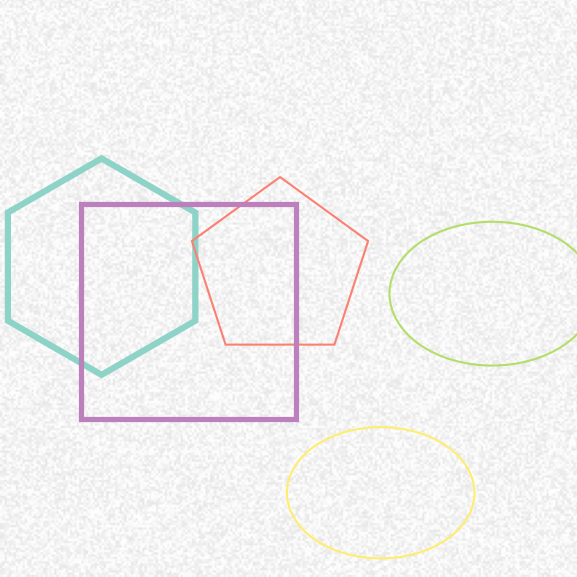[{"shape": "hexagon", "thickness": 3, "radius": 0.94, "center": [0.176, 0.537]}, {"shape": "pentagon", "thickness": 1, "radius": 0.8, "center": [0.485, 0.532]}, {"shape": "oval", "thickness": 1, "radius": 0.89, "center": [0.852, 0.491]}, {"shape": "square", "thickness": 2.5, "radius": 0.93, "center": [0.327, 0.46]}, {"shape": "oval", "thickness": 1, "radius": 0.81, "center": [0.659, 0.146]}]